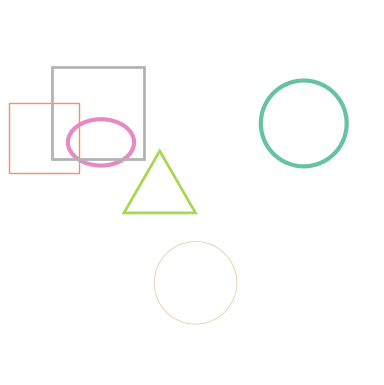[{"shape": "circle", "thickness": 3, "radius": 0.56, "center": [0.789, 0.679]}, {"shape": "square", "thickness": 1, "radius": 0.45, "center": [0.114, 0.641]}, {"shape": "oval", "thickness": 3, "radius": 0.43, "center": [0.262, 0.63]}, {"shape": "triangle", "thickness": 2, "radius": 0.54, "center": [0.415, 0.501]}, {"shape": "circle", "thickness": 0.5, "radius": 0.54, "center": [0.508, 0.265]}, {"shape": "square", "thickness": 2, "radius": 0.6, "center": [0.254, 0.707]}]